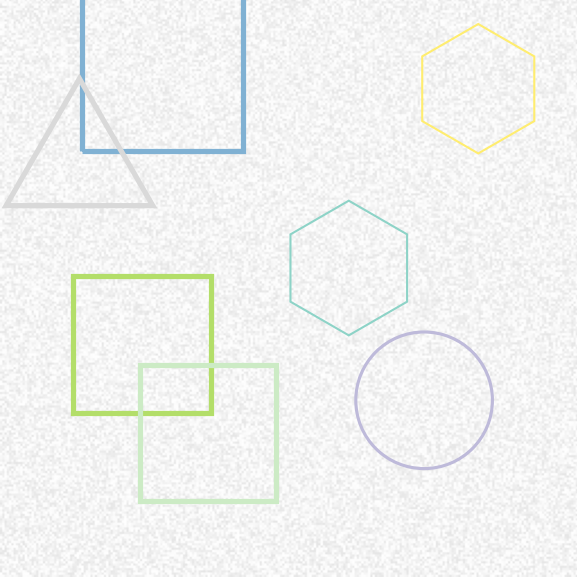[{"shape": "hexagon", "thickness": 1, "radius": 0.58, "center": [0.604, 0.535]}, {"shape": "circle", "thickness": 1.5, "radius": 0.59, "center": [0.734, 0.306]}, {"shape": "square", "thickness": 2.5, "radius": 0.7, "center": [0.282, 0.876]}, {"shape": "square", "thickness": 2.5, "radius": 0.6, "center": [0.246, 0.403]}, {"shape": "triangle", "thickness": 2.5, "radius": 0.73, "center": [0.138, 0.716]}, {"shape": "square", "thickness": 2.5, "radius": 0.59, "center": [0.361, 0.25]}, {"shape": "hexagon", "thickness": 1, "radius": 0.56, "center": [0.828, 0.845]}]